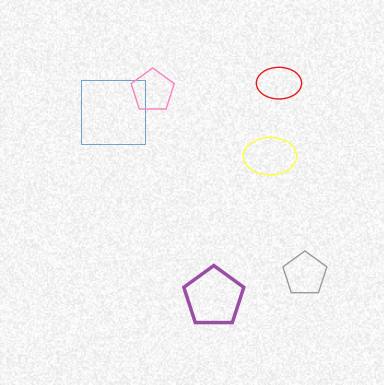[{"shape": "oval", "thickness": 1, "radius": 0.29, "center": [0.725, 0.784]}, {"shape": "square", "thickness": 0.5, "radius": 0.42, "center": [0.294, 0.708]}, {"shape": "pentagon", "thickness": 2.5, "radius": 0.41, "center": [0.555, 0.228]}, {"shape": "oval", "thickness": 1, "radius": 0.35, "center": [0.701, 0.594]}, {"shape": "pentagon", "thickness": 1, "radius": 0.29, "center": [0.397, 0.765]}, {"shape": "pentagon", "thickness": 1, "radius": 0.3, "center": [0.792, 0.288]}]